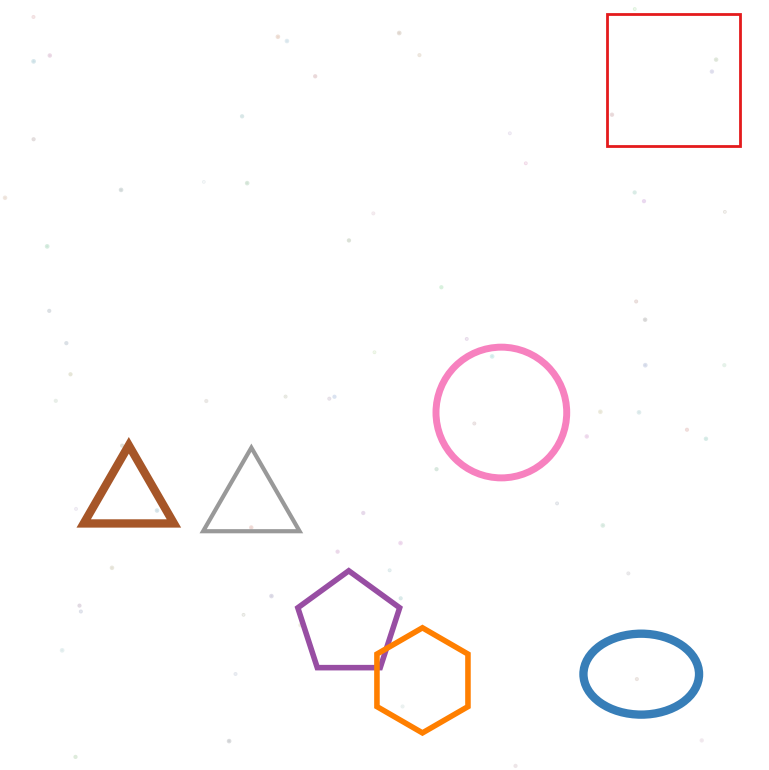[{"shape": "square", "thickness": 1, "radius": 0.43, "center": [0.875, 0.896]}, {"shape": "oval", "thickness": 3, "radius": 0.38, "center": [0.833, 0.124]}, {"shape": "pentagon", "thickness": 2, "radius": 0.35, "center": [0.453, 0.189]}, {"shape": "hexagon", "thickness": 2, "radius": 0.34, "center": [0.549, 0.116]}, {"shape": "triangle", "thickness": 3, "radius": 0.34, "center": [0.167, 0.354]}, {"shape": "circle", "thickness": 2.5, "radius": 0.42, "center": [0.651, 0.464]}, {"shape": "triangle", "thickness": 1.5, "radius": 0.36, "center": [0.326, 0.346]}]